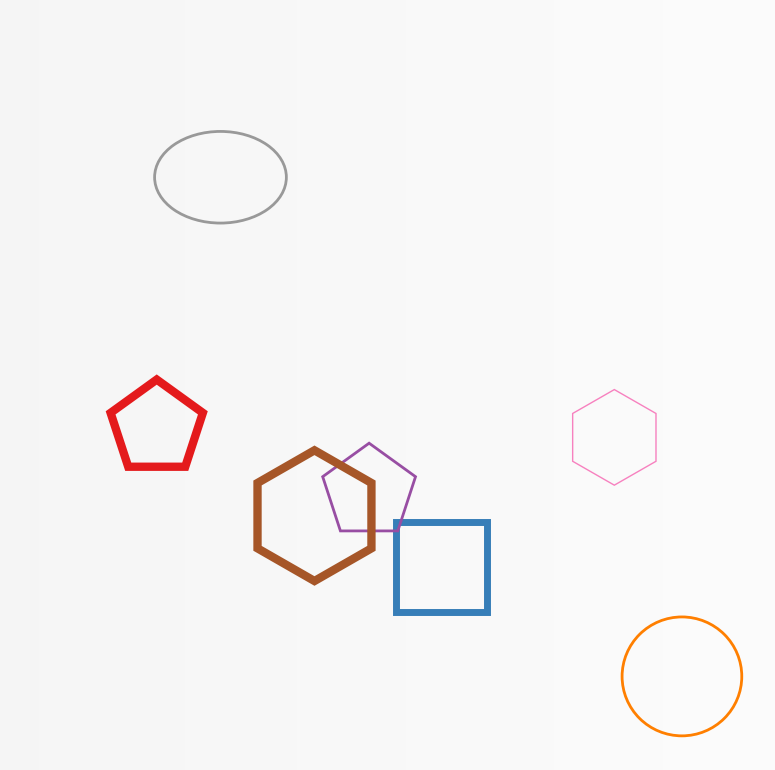[{"shape": "pentagon", "thickness": 3, "radius": 0.31, "center": [0.202, 0.444]}, {"shape": "square", "thickness": 2.5, "radius": 0.29, "center": [0.57, 0.263]}, {"shape": "pentagon", "thickness": 1, "radius": 0.31, "center": [0.476, 0.361]}, {"shape": "circle", "thickness": 1, "radius": 0.39, "center": [0.88, 0.122]}, {"shape": "hexagon", "thickness": 3, "radius": 0.42, "center": [0.406, 0.33]}, {"shape": "hexagon", "thickness": 0.5, "radius": 0.31, "center": [0.793, 0.432]}, {"shape": "oval", "thickness": 1, "radius": 0.43, "center": [0.284, 0.77]}]